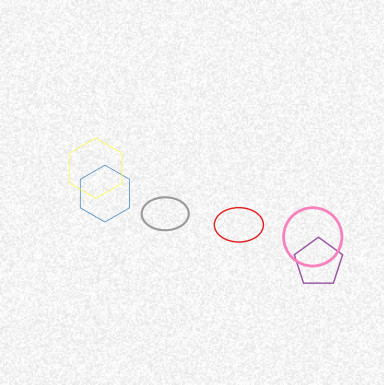[{"shape": "oval", "thickness": 1, "radius": 0.32, "center": [0.62, 0.416]}, {"shape": "hexagon", "thickness": 0.5, "radius": 0.37, "center": [0.273, 0.497]}, {"shape": "pentagon", "thickness": 1, "radius": 0.33, "center": [0.827, 0.318]}, {"shape": "hexagon", "thickness": 0.5, "radius": 0.39, "center": [0.249, 0.563]}, {"shape": "circle", "thickness": 2, "radius": 0.38, "center": [0.812, 0.385]}, {"shape": "oval", "thickness": 1.5, "radius": 0.31, "center": [0.429, 0.445]}]